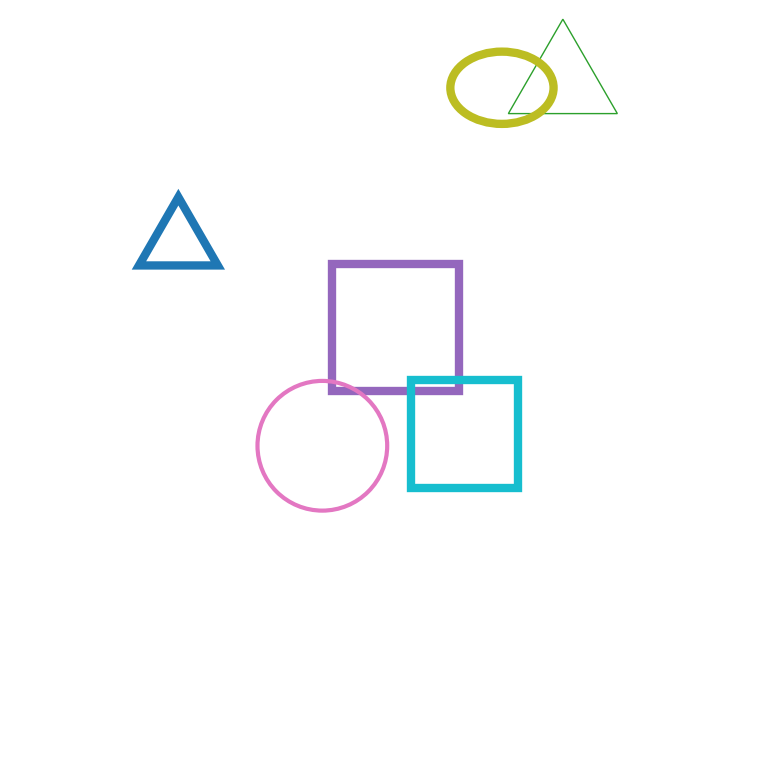[{"shape": "triangle", "thickness": 3, "radius": 0.3, "center": [0.232, 0.685]}, {"shape": "triangle", "thickness": 0.5, "radius": 0.41, "center": [0.731, 0.893]}, {"shape": "square", "thickness": 3, "radius": 0.41, "center": [0.513, 0.575]}, {"shape": "circle", "thickness": 1.5, "radius": 0.42, "center": [0.419, 0.421]}, {"shape": "oval", "thickness": 3, "radius": 0.34, "center": [0.652, 0.886]}, {"shape": "square", "thickness": 3, "radius": 0.35, "center": [0.603, 0.436]}]